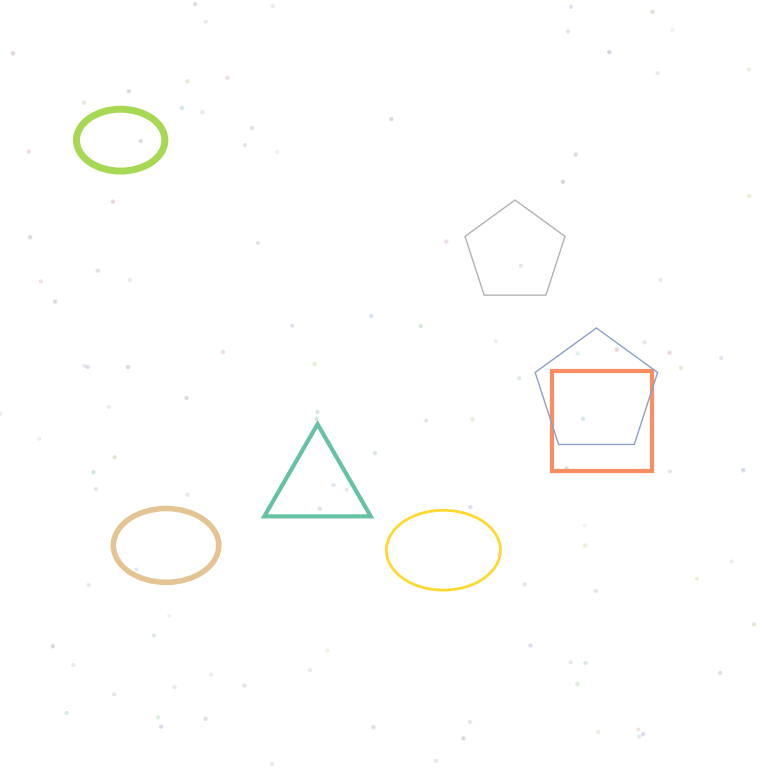[{"shape": "triangle", "thickness": 1.5, "radius": 0.4, "center": [0.412, 0.369]}, {"shape": "square", "thickness": 1.5, "radius": 0.33, "center": [0.782, 0.453]}, {"shape": "pentagon", "thickness": 0.5, "radius": 0.42, "center": [0.775, 0.49]}, {"shape": "oval", "thickness": 2.5, "radius": 0.29, "center": [0.157, 0.818]}, {"shape": "oval", "thickness": 1, "radius": 0.37, "center": [0.576, 0.285]}, {"shape": "oval", "thickness": 2, "radius": 0.34, "center": [0.216, 0.292]}, {"shape": "pentagon", "thickness": 0.5, "radius": 0.34, "center": [0.669, 0.672]}]